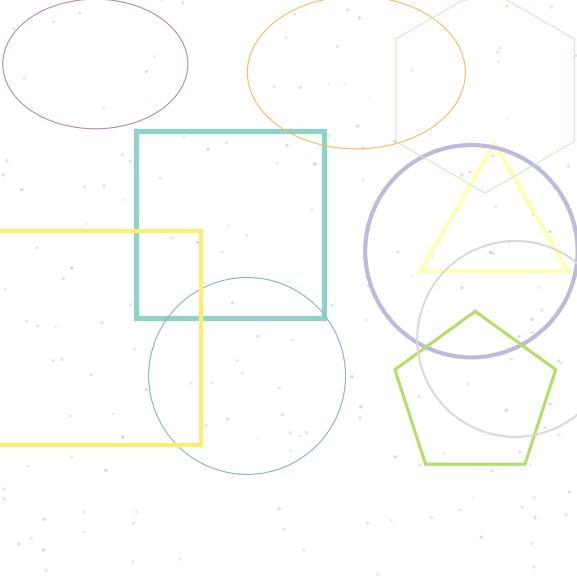[{"shape": "square", "thickness": 2.5, "radius": 0.81, "center": [0.398, 0.61]}, {"shape": "triangle", "thickness": 2, "radius": 0.74, "center": [0.856, 0.603]}, {"shape": "circle", "thickness": 2, "radius": 0.92, "center": [0.816, 0.564]}, {"shape": "circle", "thickness": 0.5, "radius": 0.85, "center": [0.428, 0.348]}, {"shape": "oval", "thickness": 0.5, "radius": 0.94, "center": [0.617, 0.874]}, {"shape": "pentagon", "thickness": 1.5, "radius": 0.73, "center": [0.823, 0.314]}, {"shape": "circle", "thickness": 1, "radius": 0.85, "center": [0.892, 0.412]}, {"shape": "oval", "thickness": 0.5, "radius": 0.8, "center": [0.165, 0.888]}, {"shape": "hexagon", "thickness": 0.5, "radius": 0.89, "center": [0.84, 0.843]}, {"shape": "square", "thickness": 2, "radius": 0.93, "center": [0.163, 0.414]}]